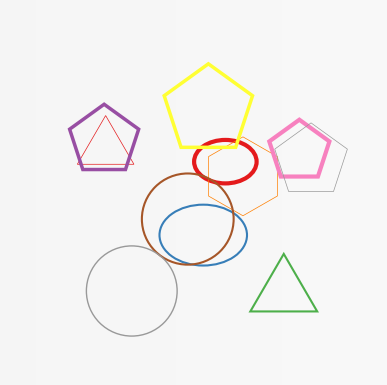[{"shape": "oval", "thickness": 3, "radius": 0.4, "center": [0.582, 0.58]}, {"shape": "triangle", "thickness": 0.5, "radius": 0.42, "center": [0.273, 0.615]}, {"shape": "oval", "thickness": 1.5, "radius": 0.56, "center": [0.525, 0.389]}, {"shape": "triangle", "thickness": 1.5, "radius": 0.5, "center": [0.732, 0.241]}, {"shape": "pentagon", "thickness": 2.5, "radius": 0.47, "center": [0.269, 0.635]}, {"shape": "hexagon", "thickness": 0.5, "radius": 0.51, "center": [0.627, 0.542]}, {"shape": "pentagon", "thickness": 2.5, "radius": 0.6, "center": [0.538, 0.714]}, {"shape": "circle", "thickness": 1.5, "radius": 0.59, "center": [0.485, 0.431]}, {"shape": "pentagon", "thickness": 3, "radius": 0.41, "center": [0.773, 0.607]}, {"shape": "circle", "thickness": 1, "radius": 0.59, "center": [0.34, 0.244]}, {"shape": "pentagon", "thickness": 0.5, "radius": 0.49, "center": [0.803, 0.582]}]